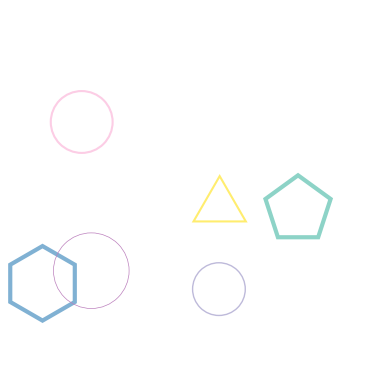[{"shape": "pentagon", "thickness": 3, "radius": 0.44, "center": [0.774, 0.456]}, {"shape": "circle", "thickness": 1, "radius": 0.34, "center": [0.569, 0.249]}, {"shape": "hexagon", "thickness": 3, "radius": 0.48, "center": [0.11, 0.264]}, {"shape": "circle", "thickness": 1.5, "radius": 0.4, "center": [0.212, 0.683]}, {"shape": "circle", "thickness": 0.5, "radius": 0.49, "center": [0.237, 0.297]}, {"shape": "triangle", "thickness": 1.5, "radius": 0.39, "center": [0.571, 0.464]}]